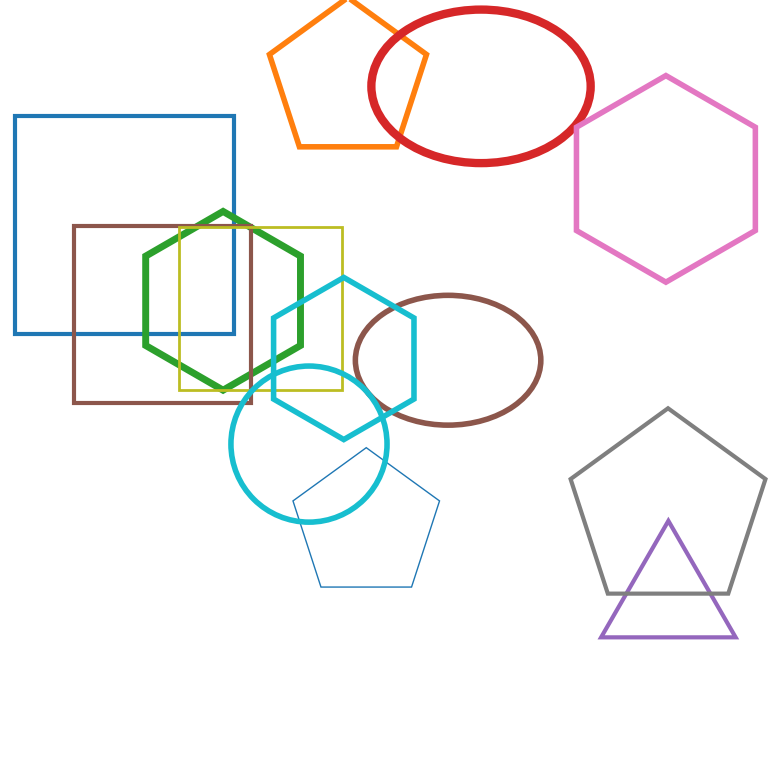[{"shape": "square", "thickness": 1.5, "radius": 0.71, "center": [0.162, 0.708]}, {"shape": "pentagon", "thickness": 0.5, "radius": 0.5, "center": [0.476, 0.319]}, {"shape": "pentagon", "thickness": 2, "radius": 0.54, "center": [0.452, 0.896]}, {"shape": "hexagon", "thickness": 2.5, "radius": 0.58, "center": [0.29, 0.609]}, {"shape": "oval", "thickness": 3, "radius": 0.71, "center": [0.625, 0.888]}, {"shape": "triangle", "thickness": 1.5, "radius": 0.5, "center": [0.868, 0.223]}, {"shape": "oval", "thickness": 2, "radius": 0.6, "center": [0.582, 0.532]}, {"shape": "square", "thickness": 1.5, "radius": 0.57, "center": [0.211, 0.592]}, {"shape": "hexagon", "thickness": 2, "radius": 0.67, "center": [0.865, 0.768]}, {"shape": "pentagon", "thickness": 1.5, "radius": 0.67, "center": [0.868, 0.337]}, {"shape": "square", "thickness": 1, "radius": 0.53, "center": [0.338, 0.6]}, {"shape": "circle", "thickness": 2, "radius": 0.51, "center": [0.401, 0.423]}, {"shape": "hexagon", "thickness": 2, "radius": 0.53, "center": [0.446, 0.534]}]